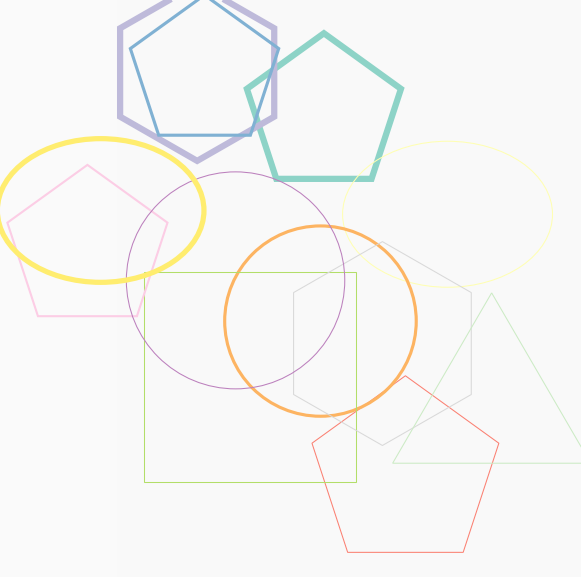[{"shape": "pentagon", "thickness": 3, "radius": 0.7, "center": [0.557, 0.802]}, {"shape": "oval", "thickness": 0.5, "radius": 0.9, "center": [0.77, 0.628]}, {"shape": "hexagon", "thickness": 3, "radius": 0.77, "center": [0.339, 0.874]}, {"shape": "pentagon", "thickness": 0.5, "radius": 0.85, "center": [0.697, 0.179]}, {"shape": "pentagon", "thickness": 1.5, "radius": 0.67, "center": [0.352, 0.874]}, {"shape": "circle", "thickness": 1.5, "radius": 0.82, "center": [0.551, 0.443]}, {"shape": "square", "thickness": 0.5, "radius": 0.91, "center": [0.43, 0.346]}, {"shape": "pentagon", "thickness": 1, "radius": 0.72, "center": [0.15, 0.569]}, {"shape": "hexagon", "thickness": 0.5, "radius": 0.88, "center": [0.658, 0.404]}, {"shape": "circle", "thickness": 0.5, "radius": 0.94, "center": [0.405, 0.514]}, {"shape": "triangle", "thickness": 0.5, "radius": 0.98, "center": [0.846, 0.295]}, {"shape": "oval", "thickness": 2.5, "radius": 0.89, "center": [0.173, 0.635]}]